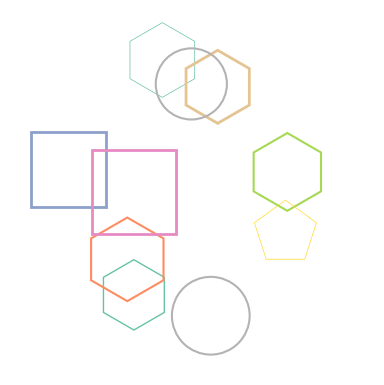[{"shape": "hexagon", "thickness": 0.5, "radius": 0.49, "center": [0.422, 0.844]}, {"shape": "hexagon", "thickness": 1, "radius": 0.46, "center": [0.348, 0.234]}, {"shape": "hexagon", "thickness": 1.5, "radius": 0.54, "center": [0.331, 0.326]}, {"shape": "square", "thickness": 2, "radius": 0.48, "center": [0.178, 0.56]}, {"shape": "square", "thickness": 2, "radius": 0.55, "center": [0.349, 0.501]}, {"shape": "hexagon", "thickness": 1.5, "radius": 0.51, "center": [0.746, 0.553]}, {"shape": "pentagon", "thickness": 0.5, "radius": 0.42, "center": [0.741, 0.395]}, {"shape": "hexagon", "thickness": 2, "radius": 0.47, "center": [0.565, 0.775]}, {"shape": "circle", "thickness": 1.5, "radius": 0.46, "center": [0.497, 0.782]}, {"shape": "circle", "thickness": 1.5, "radius": 0.5, "center": [0.548, 0.18]}]